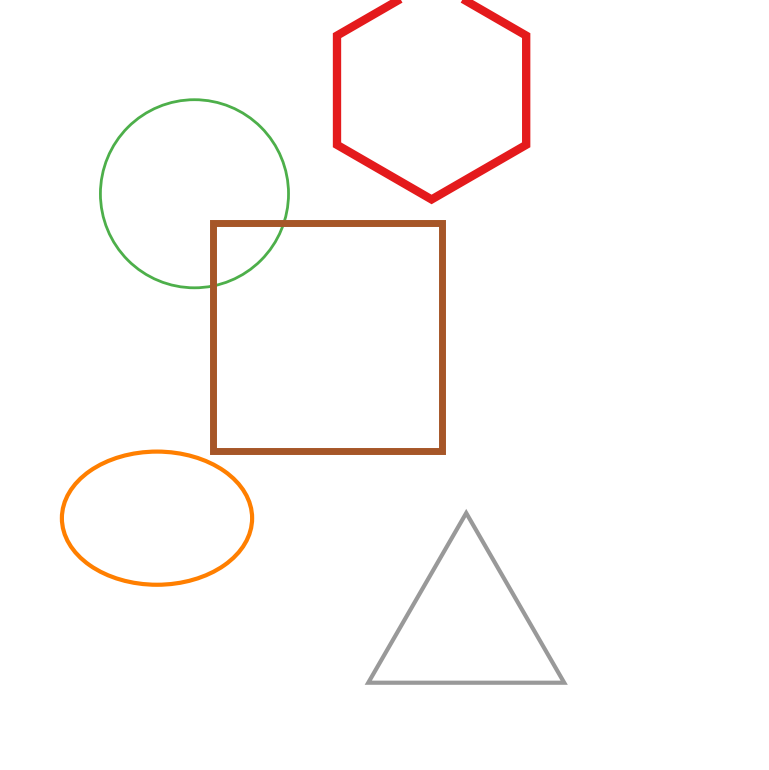[{"shape": "hexagon", "thickness": 3, "radius": 0.71, "center": [0.561, 0.883]}, {"shape": "circle", "thickness": 1, "radius": 0.61, "center": [0.253, 0.748]}, {"shape": "oval", "thickness": 1.5, "radius": 0.62, "center": [0.204, 0.327]}, {"shape": "square", "thickness": 2.5, "radius": 0.74, "center": [0.426, 0.562]}, {"shape": "triangle", "thickness": 1.5, "radius": 0.73, "center": [0.606, 0.187]}]